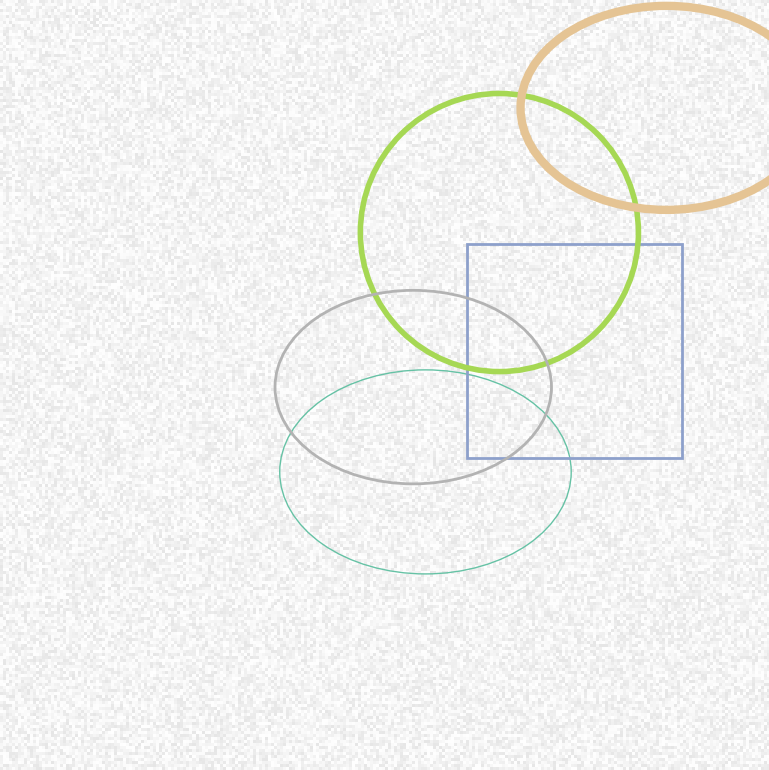[{"shape": "oval", "thickness": 0.5, "radius": 0.95, "center": [0.553, 0.387]}, {"shape": "square", "thickness": 1, "radius": 0.7, "center": [0.746, 0.544]}, {"shape": "circle", "thickness": 2, "radius": 0.9, "center": [0.649, 0.698]}, {"shape": "oval", "thickness": 3, "radius": 0.95, "center": [0.865, 0.86]}, {"shape": "oval", "thickness": 1, "radius": 0.9, "center": [0.537, 0.497]}]